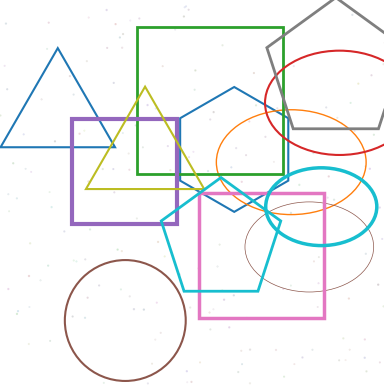[{"shape": "triangle", "thickness": 1.5, "radius": 0.86, "center": [0.15, 0.703]}, {"shape": "hexagon", "thickness": 1.5, "radius": 0.81, "center": [0.608, 0.612]}, {"shape": "oval", "thickness": 1, "radius": 0.97, "center": [0.756, 0.579]}, {"shape": "square", "thickness": 2, "radius": 0.95, "center": [0.545, 0.739]}, {"shape": "oval", "thickness": 1.5, "radius": 0.97, "center": [0.882, 0.733]}, {"shape": "square", "thickness": 3, "radius": 0.68, "center": [0.323, 0.554]}, {"shape": "oval", "thickness": 0.5, "radius": 0.84, "center": [0.803, 0.359]}, {"shape": "circle", "thickness": 1.5, "radius": 0.78, "center": [0.325, 0.167]}, {"shape": "square", "thickness": 2.5, "radius": 0.81, "center": [0.68, 0.337]}, {"shape": "pentagon", "thickness": 2, "radius": 0.94, "center": [0.872, 0.818]}, {"shape": "triangle", "thickness": 1.5, "radius": 0.89, "center": [0.377, 0.598]}, {"shape": "oval", "thickness": 2.5, "radius": 0.72, "center": [0.834, 0.463]}, {"shape": "pentagon", "thickness": 2, "radius": 0.82, "center": [0.574, 0.376]}]